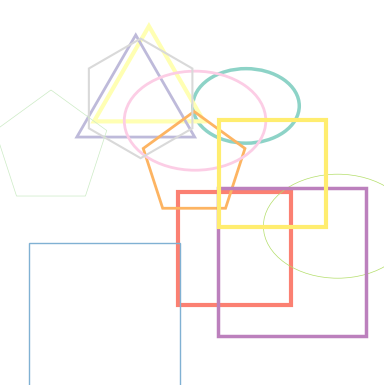[{"shape": "oval", "thickness": 2.5, "radius": 0.69, "center": [0.639, 0.725]}, {"shape": "triangle", "thickness": 3, "radius": 0.82, "center": [0.387, 0.767]}, {"shape": "triangle", "thickness": 2, "radius": 0.88, "center": [0.353, 0.732]}, {"shape": "square", "thickness": 3, "radius": 0.73, "center": [0.608, 0.355]}, {"shape": "square", "thickness": 1, "radius": 0.98, "center": [0.272, 0.172]}, {"shape": "pentagon", "thickness": 2, "radius": 0.69, "center": [0.504, 0.571]}, {"shape": "oval", "thickness": 0.5, "radius": 0.96, "center": [0.877, 0.412]}, {"shape": "oval", "thickness": 2, "radius": 0.92, "center": [0.507, 0.687]}, {"shape": "hexagon", "thickness": 1.5, "radius": 0.78, "center": [0.365, 0.744]}, {"shape": "square", "thickness": 2.5, "radius": 0.96, "center": [0.759, 0.319]}, {"shape": "pentagon", "thickness": 0.5, "radius": 0.76, "center": [0.132, 0.614]}, {"shape": "square", "thickness": 3, "radius": 0.69, "center": [0.708, 0.549]}]